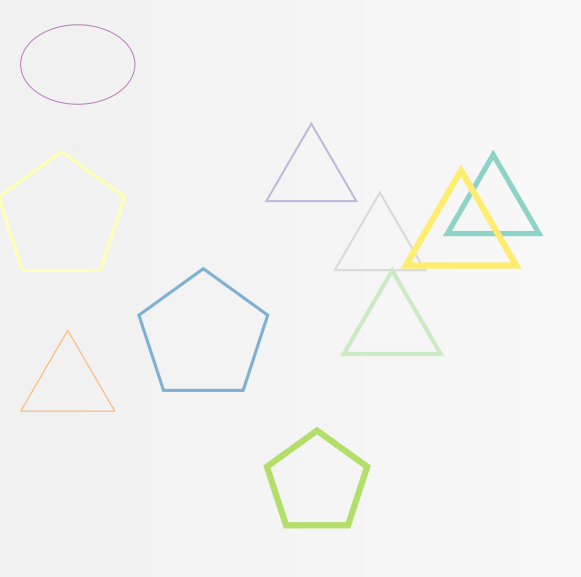[{"shape": "triangle", "thickness": 2.5, "radius": 0.46, "center": [0.849, 0.64]}, {"shape": "pentagon", "thickness": 1.5, "radius": 0.57, "center": [0.106, 0.623]}, {"shape": "triangle", "thickness": 1, "radius": 0.45, "center": [0.536, 0.696]}, {"shape": "pentagon", "thickness": 1.5, "radius": 0.58, "center": [0.35, 0.417]}, {"shape": "triangle", "thickness": 0.5, "radius": 0.47, "center": [0.117, 0.334]}, {"shape": "pentagon", "thickness": 3, "radius": 0.45, "center": [0.545, 0.163]}, {"shape": "triangle", "thickness": 1, "radius": 0.45, "center": [0.653, 0.576]}, {"shape": "oval", "thickness": 0.5, "radius": 0.49, "center": [0.134, 0.887]}, {"shape": "triangle", "thickness": 2, "radius": 0.48, "center": [0.675, 0.434]}, {"shape": "triangle", "thickness": 3, "radius": 0.55, "center": [0.793, 0.594]}]